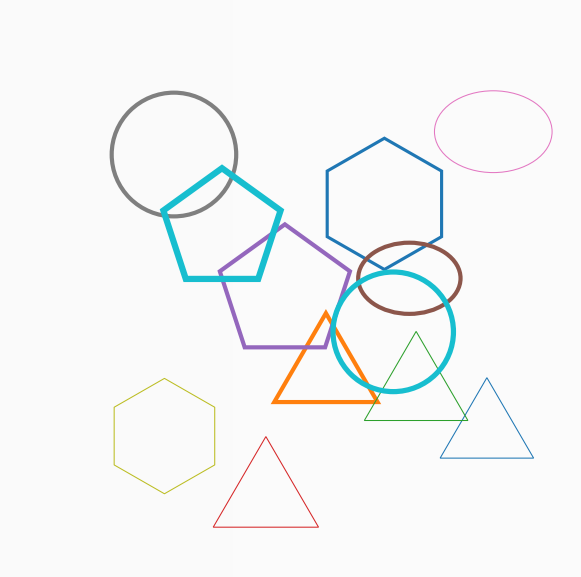[{"shape": "hexagon", "thickness": 1.5, "radius": 0.57, "center": [0.661, 0.646]}, {"shape": "triangle", "thickness": 0.5, "radius": 0.46, "center": [0.838, 0.252]}, {"shape": "triangle", "thickness": 2, "radius": 0.51, "center": [0.561, 0.354]}, {"shape": "triangle", "thickness": 0.5, "radius": 0.51, "center": [0.716, 0.322]}, {"shape": "triangle", "thickness": 0.5, "radius": 0.52, "center": [0.457, 0.139]}, {"shape": "pentagon", "thickness": 2, "radius": 0.59, "center": [0.49, 0.493]}, {"shape": "oval", "thickness": 2, "radius": 0.44, "center": [0.704, 0.517]}, {"shape": "oval", "thickness": 0.5, "radius": 0.51, "center": [0.849, 0.771]}, {"shape": "circle", "thickness": 2, "radius": 0.54, "center": [0.299, 0.732]}, {"shape": "hexagon", "thickness": 0.5, "radius": 0.5, "center": [0.283, 0.244]}, {"shape": "pentagon", "thickness": 3, "radius": 0.53, "center": [0.382, 0.602]}, {"shape": "circle", "thickness": 2.5, "radius": 0.52, "center": [0.677, 0.425]}]